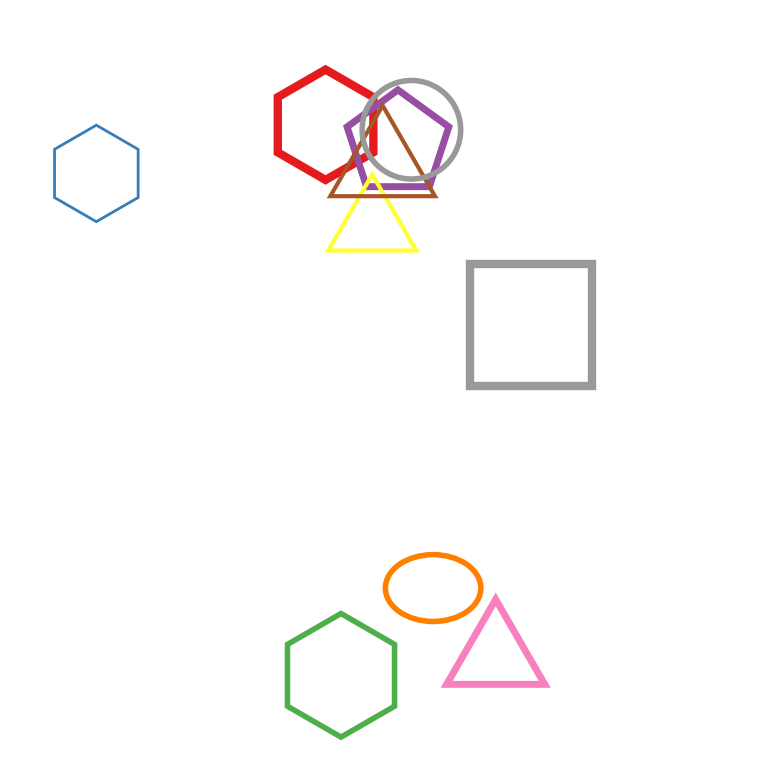[{"shape": "hexagon", "thickness": 3, "radius": 0.36, "center": [0.423, 0.838]}, {"shape": "hexagon", "thickness": 1, "radius": 0.31, "center": [0.125, 0.775]}, {"shape": "hexagon", "thickness": 2, "radius": 0.4, "center": [0.443, 0.123]}, {"shape": "pentagon", "thickness": 2.5, "radius": 0.35, "center": [0.517, 0.814]}, {"shape": "oval", "thickness": 2, "radius": 0.31, "center": [0.562, 0.236]}, {"shape": "triangle", "thickness": 1.5, "radius": 0.33, "center": [0.483, 0.708]}, {"shape": "triangle", "thickness": 1.5, "radius": 0.39, "center": [0.497, 0.784]}, {"shape": "triangle", "thickness": 2.5, "radius": 0.37, "center": [0.644, 0.148]}, {"shape": "circle", "thickness": 2, "radius": 0.32, "center": [0.534, 0.831]}, {"shape": "square", "thickness": 3, "radius": 0.4, "center": [0.69, 0.578]}]